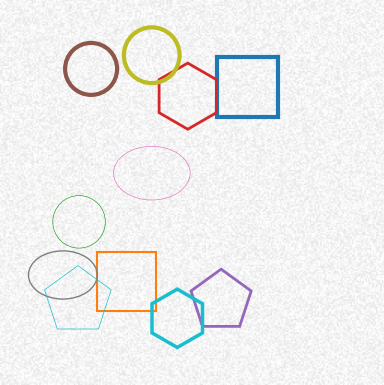[{"shape": "square", "thickness": 3, "radius": 0.39, "center": [0.642, 0.774]}, {"shape": "square", "thickness": 1.5, "radius": 0.38, "center": [0.329, 0.269]}, {"shape": "circle", "thickness": 0.5, "radius": 0.34, "center": [0.205, 0.424]}, {"shape": "hexagon", "thickness": 2, "radius": 0.43, "center": [0.488, 0.75]}, {"shape": "pentagon", "thickness": 2, "radius": 0.41, "center": [0.574, 0.219]}, {"shape": "circle", "thickness": 3, "radius": 0.34, "center": [0.237, 0.821]}, {"shape": "oval", "thickness": 0.5, "radius": 0.5, "center": [0.394, 0.55]}, {"shape": "oval", "thickness": 1, "radius": 0.45, "center": [0.163, 0.286]}, {"shape": "circle", "thickness": 3, "radius": 0.36, "center": [0.394, 0.857]}, {"shape": "pentagon", "thickness": 0.5, "radius": 0.45, "center": [0.202, 0.219]}, {"shape": "hexagon", "thickness": 2.5, "radius": 0.38, "center": [0.46, 0.173]}]